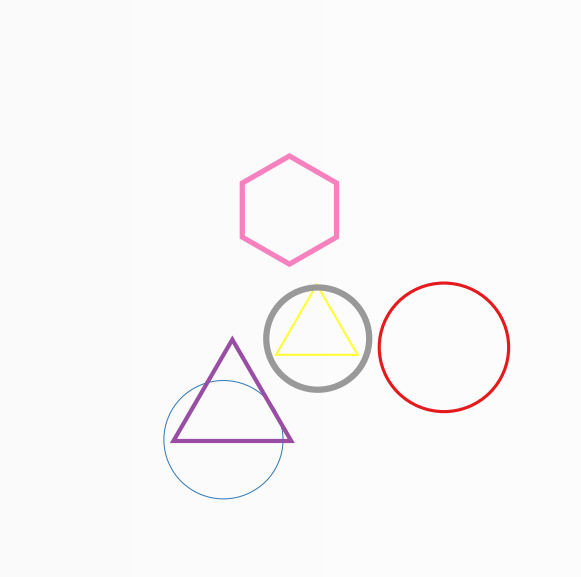[{"shape": "circle", "thickness": 1.5, "radius": 0.56, "center": [0.764, 0.398]}, {"shape": "circle", "thickness": 0.5, "radius": 0.51, "center": [0.384, 0.238]}, {"shape": "triangle", "thickness": 2, "radius": 0.59, "center": [0.4, 0.294]}, {"shape": "triangle", "thickness": 1, "radius": 0.41, "center": [0.545, 0.425]}, {"shape": "hexagon", "thickness": 2.5, "radius": 0.47, "center": [0.498, 0.635]}, {"shape": "circle", "thickness": 3, "radius": 0.44, "center": [0.547, 0.413]}]